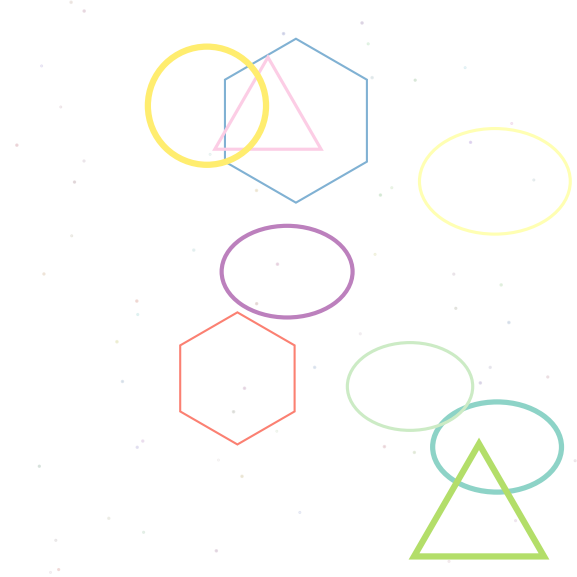[{"shape": "oval", "thickness": 2.5, "radius": 0.56, "center": [0.861, 0.225]}, {"shape": "oval", "thickness": 1.5, "radius": 0.65, "center": [0.857, 0.685]}, {"shape": "hexagon", "thickness": 1, "radius": 0.57, "center": [0.411, 0.344]}, {"shape": "hexagon", "thickness": 1, "radius": 0.71, "center": [0.512, 0.79]}, {"shape": "triangle", "thickness": 3, "radius": 0.65, "center": [0.829, 0.101]}, {"shape": "triangle", "thickness": 1.5, "radius": 0.53, "center": [0.464, 0.794]}, {"shape": "oval", "thickness": 2, "radius": 0.57, "center": [0.497, 0.529]}, {"shape": "oval", "thickness": 1.5, "radius": 0.54, "center": [0.71, 0.33]}, {"shape": "circle", "thickness": 3, "radius": 0.51, "center": [0.358, 0.816]}]